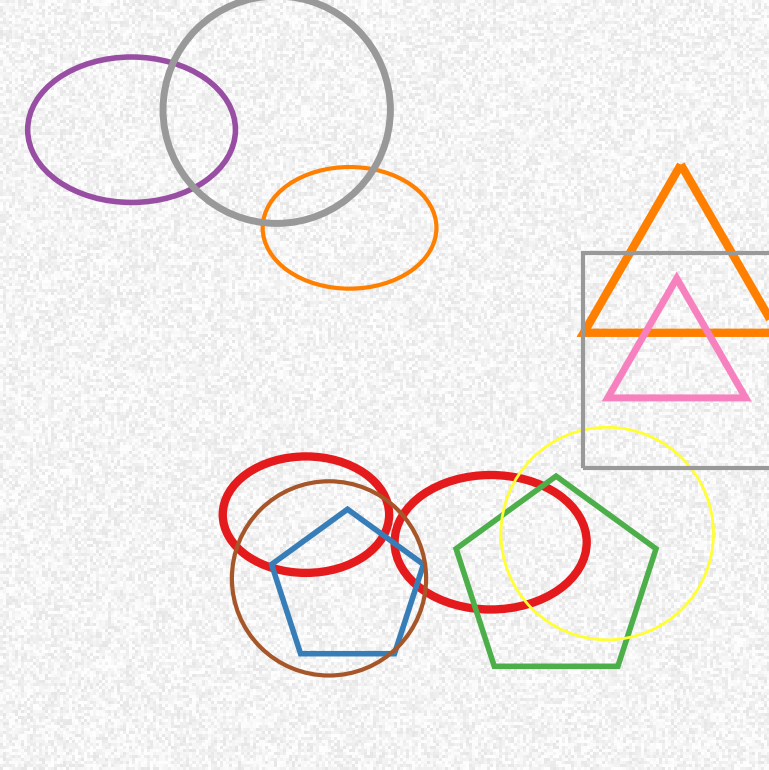[{"shape": "oval", "thickness": 3, "radius": 0.62, "center": [0.637, 0.296]}, {"shape": "oval", "thickness": 3, "radius": 0.54, "center": [0.397, 0.332]}, {"shape": "pentagon", "thickness": 2, "radius": 0.52, "center": [0.451, 0.235]}, {"shape": "pentagon", "thickness": 2, "radius": 0.68, "center": [0.722, 0.245]}, {"shape": "oval", "thickness": 2, "radius": 0.67, "center": [0.171, 0.832]}, {"shape": "oval", "thickness": 1.5, "radius": 0.56, "center": [0.454, 0.704]}, {"shape": "triangle", "thickness": 3, "radius": 0.73, "center": [0.884, 0.641]}, {"shape": "circle", "thickness": 1, "radius": 0.69, "center": [0.789, 0.307]}, {"shape": "circle", "thickness": 1.5, "radius": 0.63, "center": [0.427, 0.249]}, {"shape": "triangle", "thickness": 2.5, "radius": 0.52, "center": [0.879, 0.535]}, {"shape": "circle", "thickness": 2.5, "radius": 0.74, "center": [0.359, 0.858]}, {"shape": "square", "thickness": 1.5, "radius": 0.7, "center": [0.897, 0.532]}]